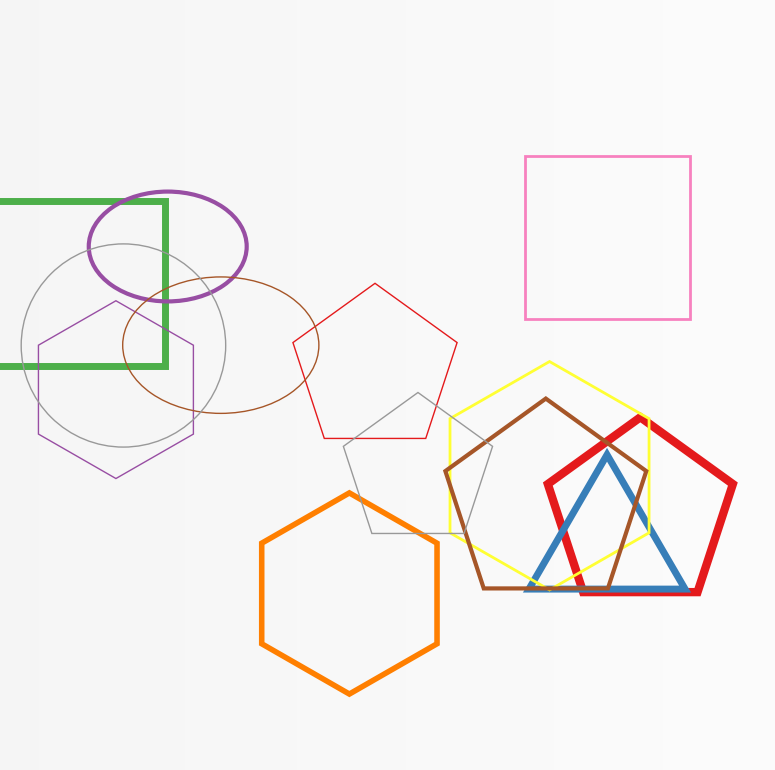[{"shape": "pentagon", "thickness": 0.5, "radius": 0.56, "center": [0.484, 0.521]}, {"shape": "pentagon", "thickness": 3, "radius": 0.63, "center": [0.826, 0.333]}, {"shape": "triangle", "thickness": 2.5, "radius": 0.58, "center": [0.783, 0.293]}, {"shape": "square", "thickness": 2.5, "radius": 0.54, "center": [0.106, 0.632]}, {"shape": "oval", "thickness": 1.5, "radius": 0.51, "center": [0.216, 0.68]}, {"shape": "hexagon", "thickness": 0.5, "radius": 0.58, "center": [0.15, 0.494]}, {"shape": "hexagon", "thickness": 2, "radius": 0.65, "center": [0.451, 0.229]}, {"shape": "hexagon", "thickness": 1, "radius": 0.74, "center": [0.709, 0.382]}, {"shape": "oval", "thickness": 0.5, "radius": 0.63, "center": [0.285, 0.552]}, {"shape": "pentagon", "thickness": 1.5, "radius": 0.68, "center": [0.704, 0.346]}, {"shape": "square", "thickness": 1, "radius": 0.53, "center": [0.784, 0.691]}, {"shape": "pentagon", "thickness": 0.5, "radius": 0.51, "center": [0.539, 0.389]}, {"shape": "circle", "thickness": 0.5, "radius": 0.66, "center": [0.159, 0.551]}]